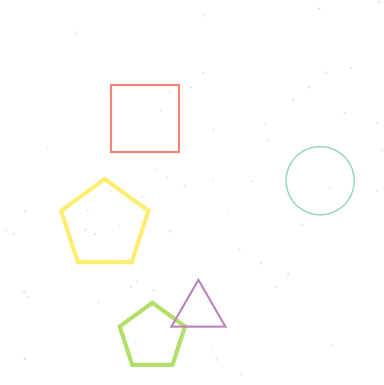[{"shape": "circle", "thickness": 1, "radius": 0.44, "center": [0.832, 0.531]}, {"shape": "square", "thickness": 1.5, "radius": 0.44, "center": [0.376, 0.692]}, {"shape": "pentagon", "thickness": 3, "radius": 0.45, "center": [0.396, 0.124]}, {"shape": "triangle", "thickness": 1.5, "radius": 0.4, "center": [0.515, 0.192]}, {"shape": "pentagon", "thickness": 3, "radius": 0.6, "center": [0.272, 0.416]}]